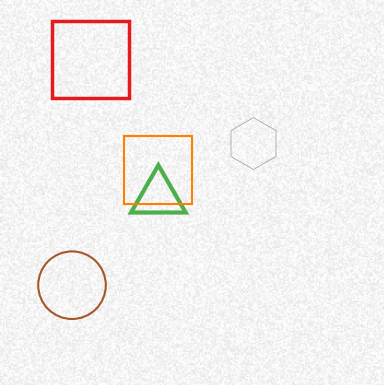[{"shape": "square", "thickness": 2.5, "radius": 0.5, "center": [0.235, 0.845]}, {"shape": "triangle", "thickness": 3, "radius": 0.41, "center": [0.411, 0.489]}, {"shape": "square", "thickness": 1.5, "radius": 0.44, "center": [0.409, 0.558]}, {"shape": "circle", "thickness": 1.5, "radius": 0.44, "center": [0.187, 0.259]}, {"shape": "hexagon", "thickness": 0.5, "radius": 0.34, "center": [0.658, 0.627]}]